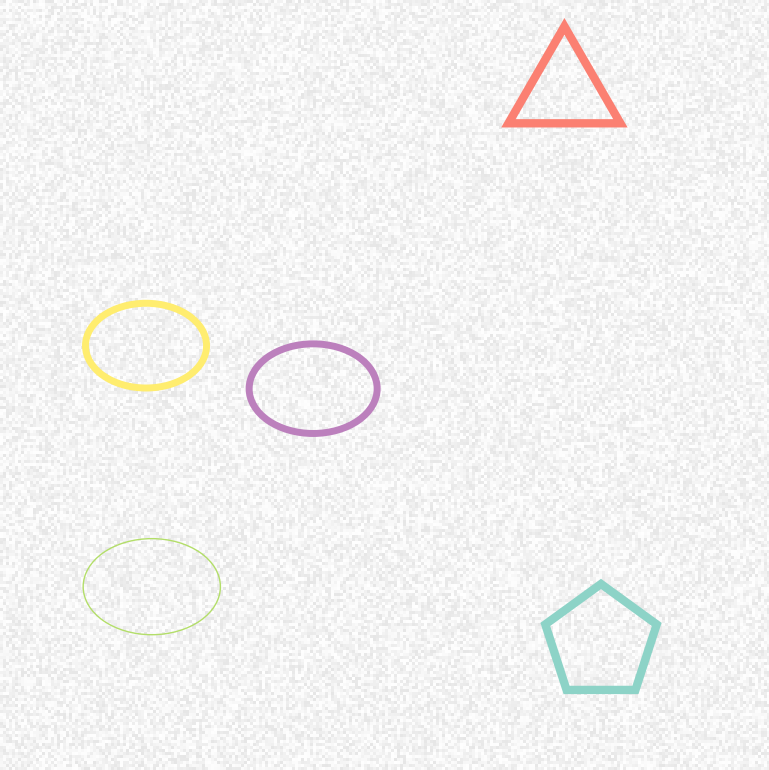[{"shape": "pentagon", "thickness": 3, "radius": 0.38, "center": [0.781, 0.166]}, {"shape": "triangle", "thickness": 3, "radius": 0.42, "center": [0.733, 0.882]}, {"shape": "oval", "thickness": 0.5, "radius": 0.45, "center": [0.197, 0.238]}, {"shape": "oval", "thickness": 2.5, "radius": 0.42, "center": [0.407, 0.495]}, {"shape": "oval", "thickness": 2.5, "radius": 0.39, "center": [0.19, 0.551]}]